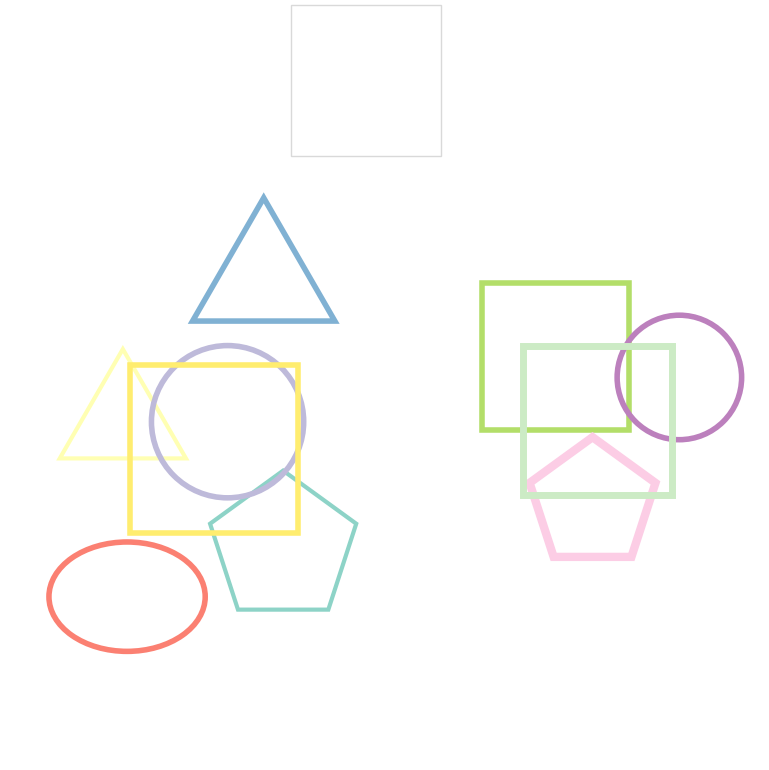[{"shape": "pentagon", "thickness": 1.5, "radius": 0.5, "center": [0.368, 0.289]}, {"shape": "triangle", "thickness": 1.5, "radius": 0.47, "center": [0.16, 0.452]}, {"shape": "circle", "thickness": 2, "radius": 0.49, "center": [0.296, 0.452]}, {"shape": "oval", "thickness": 2, "radius": 0.51, "center": [0.165, 0.225]}, {"shape": "triangle", "thickness": 2, "radius": 0.53, "center": [0.342, 0.636]}, {"shape": "square", "thickness": 2, "radius": 0.48, "center": [0.721, 0.537]}, {"shape": "pentagon", "thickness": 3, "radius": 0.43, "center": [0.77, 0.346]}, {"shape": "square", "thickness": 0.5, "radius": 0.49, "center": [0.476, 0.895]}, {"shape": "circle", "thickness": 2, "radius": 0.4, "center": [0.882, 0.51]}, {"shape": "square", "thickness": 2.5, "radius": 0.48, "center": [0.776, 0.454]}, {"shape": "square", "thickness": 2, "radius": 0.55, "center": [0.278, 0.417]}]